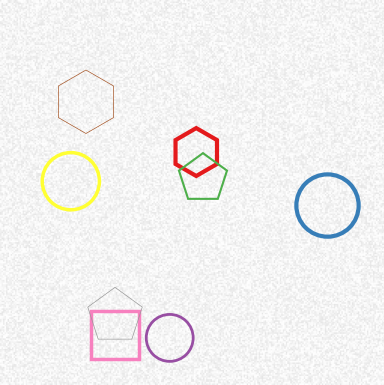[{"shape": "hexagon", "thickness": 3, "radius": 0.31, "center": [0.51, 0.605]}, {"shape": "circle", "thickness": 3, "radius": 0.4, "center": [0.851, 0.466]}, {"shape": "pentagon", "thickness": 1.5, "radius": 0.33, "center": [0.527, 0.537]}, {"shape": "circle", "thickness": 2, "radius": 0.3, "center": [0.441, 0.122]}, {"shape": "circle", "thickness": 2.5, "radius": 0.37, "center": [0.184, 0.529]}, {"shape": "hexagon", "thickness": 0.5, "radius": 0.41, "center": [0.223, 0.736]}, {"shape": "square", "thickness": 2.5, "radius": 0.31, "center": [0.299, 0.13]}, {"shape": "pentagon", "thickness": 0.5, "radius": 0.37, "center": [0.299, 0.179]}]